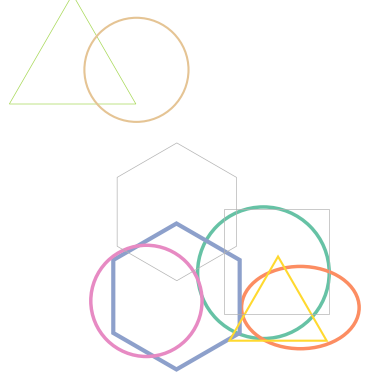[{"shape": "circle", "thickness": 2.5, "radius": 0.85, "center": [0.684, 0.292]}, {"shape": "oval", "thickness": 2.5, "radius": 0.76, "center": [0.78, 0.201]}, {"shape": "hexagon", "thickness": 3, "radius": 0.95, "center": [0.458, 0.23]}, {"shape": "circle", "thickness": 2.5, "radius": 0.72, "center": [0.38, 0.218]}, {"shape": "triangle", "thickness": 0.5, "radius": 0.95, "center": [0.189, 0.825]}, {"shape": "triangle", "thickness": 1.5, "radius": 0.73, "center": [0.722, 0.188]}, {"shape": "circle", "thickness": 1.5, "radius": 0.68, "center": [0.354, 0.819]}, {"shape": "square", "thickness": 0.5, "radius": 0.68, "center": [0.717, 0.32]}, {"shape": "hexagon", "thickness": 0.5, "radius": 0.89, "center": [0.459, 0.45]}]